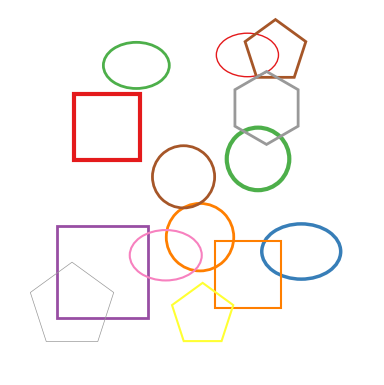[{"shape": "square", "thickness": 3, "radius": 0.43, "center": [0.277, 0.671]}, {"shape": "oval", "thickness": 1, "radius": 0.4, "center": [0.643, 0.857]}, {"shape": "oval", "thickness": 2.5, "radius": 0.51, "center": [0.782, 0.347]}, {"shape": "oval", "thickness": 2, "radius": 0.43, "center": [0.354, 0.83]}, {"shape": "circle", "thickness": 3, "radius": 0.41, "center": [0.67, 0.587]}, {"shape": "square", "thickness": 2, "radius": 0.59, "center": [0.267, 0.294]}, {"shape": "circle", "thickness": 2, "radius": 0.44, "center": [0.52, 0.384]}, {"shape": "square", "thickness": 1.5, "radius": 0.43, "center": [0.644, 0.287]}, {"shape": "pentagon", "thickness": 1.5, "radius": 0.42, "center": [0.526, 0.182]}, {"shape": "pentagon", "thickness": 2, "radius": 0.41, "center": [0.715, 0.866]}, {"shape": "circle", "thickness": 2, "radius": 0.4, "center": [0.477, 0.541]}, {"shape": "oval", "thickness": 1.5, "radius": 0.47, "center": [0.431, 0.337]}, {"shape": "pentagon", "thickness": 0.5, "radius": 0.57, "center": [0.187, 0.205]}, {"shape": "hexagon", "thickness": 2, "radius": 0.47, "center": [0.692, 0.72]}]